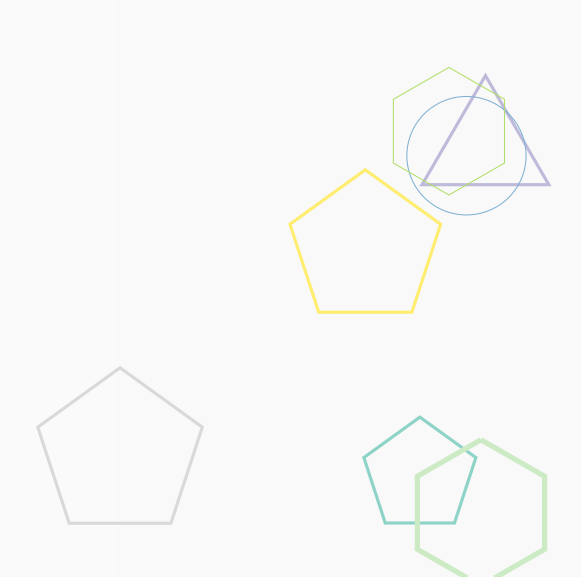[{"shape": "pentagon", "thickness": 1.5, "radius": 0.51, "center": [0.722, 0.176]}, {"shape": "triangle", "thickness": 1.5, "radius": 0.63, "center": [0.835, 0.742]}, {"shape": "circle", "thickness": 0.5, "radius": 0.51, "center": [0.803, 0.73]}, {"shape": "hexagon", "thickness": 0.5, "radius": 0.55, "center": [0.772, 0.772]}, {"shape": "pentagon", "thickness": 1.5, "radius": 0.74, "center": [0.207, 0.213]}, {"shape": "hexagon", "thickness": 2.5, "radius": 0.63, "center": [0.827, 0.111]}, {"shape": "pentagon", "thickness": 1.5, "radius": 0.68, "center": [0.628, 0.569]}]